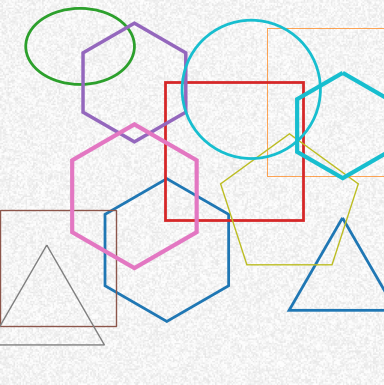[{"shape": "hexagon", "thickness": 2, "radius": 0.93, "center": [0.433, 0.351]}, {"shape": "triangle", "thickness": 2, "radius": 0.8, "center": [0.89, 0.274]}, {"shape": "square", "thickness": 0.5, "radius": 0.96, "center": [0.886, 0.734]}, {"shape": "oval", "thickness": 2, "radius": 0.71, "center": [0.208, 0.879]}, {"shape": "square", "thickness": 2, "radius": 0.9, "center": [0.608, 0.607]}, {"shape": "hexagon", "thickness": 2.5, "radius": 0.77, "center": [0.349, 0.786]}, {"shape": "square", "thickness": 1, "radius": 0.75, "center": [0.151, 0.304]}, {"shape": "hexagon", "thickness": 3, "radius": 0.93, "center": [0.349, 0.49]}, {"shape": "triangle", "thickness": 1, "radius": 0.86, "center": [0.121, 0.191]}, {"shape": "pentagon", "thickness": 1, "radius": 0.94, "center": [0.752, 0.464]}, {"shape": "hexagon", "thickness": 3, "radius": 0.68, "center": [0.89, 0.674]}, {"shape": "circle", "thickness": 2, "radius": 0.9, "center": [0.653, 0.768]}]